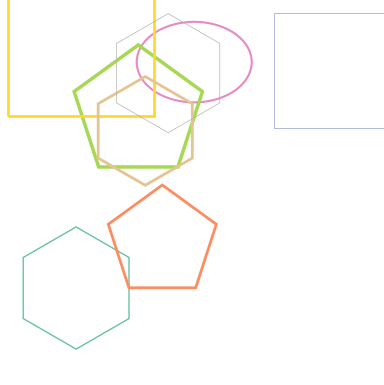[{"shape": "hexagon", "thickness": 1, "radius": 0.79, "center": [0.198, 0.252]}, {"shape": "pentagon", "thickness": 2, "radius": 0.74, "center": [0.422, 0.372]}, {"shape": "square", "thickness": 0.5, "radius": 0.75, "center": [0.861, 0.816]}, {"shape": "oval", "thickness": 1.5, "radius": 0.75, "center": [0.504, 0.839]}, {"shape": "pentagon", "thickness": 2.5, "radius": 0.88, "center": [0.359, 0.708]}, {"shape": "square", "thickness": 2, "radius": 0.95, "center": [0.211, 0.888]}, {"shape": "hexagon", "thickness": 2, "radius": 0.71, "center": [0.377, 0.66]}, {"shape": "hexagon", "thickness": 0.5, "radius": 0.77, "center": [0.437, 0.81]}]